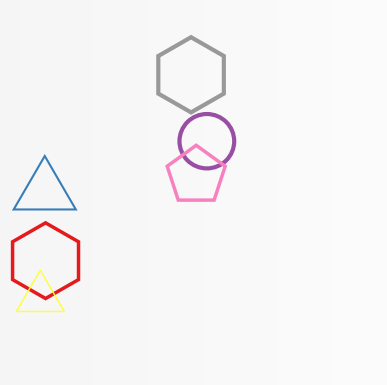[{"shape": "hexagon", "thickness": 2.5, "radius": 0.49, "center": [0.118, 0.323]}, {"shape": "triangle", "thickness": 1.5, "radius": 0.46, "center": [0.115, 0.502]}, {"shape": "circle", "thickness": 3, "radius": 0.35, "center": [0.534, 0.633]}, {"shape": "triangle", "thickness": 1, "radius": 0.36, "center": [0.104, 0.227]}, {"shape": "pentagon", "thickness": 2.5, "radius": 0.39, "center": [0.506, 0.544]}, {"shape": "hexagon", "thickness": 3, "radius": 0.49, "center": [0.493, 0.806]}]